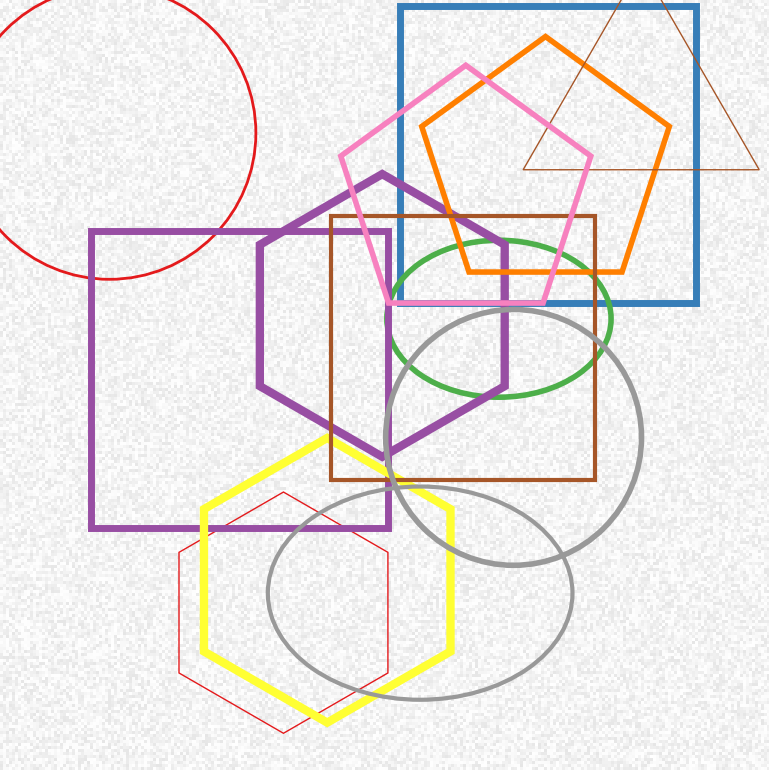[{"shape": "circle", "thickness": 1, "radius": 0.95, "center": [0.142, 0.827]}, {"shape": "hexagon", "thickness": 0.5, "radius": 0.78, "center": [0.368, 0.204]}, {"shape": "square", "thickness": 2.5, "radius": 0.96, "center": [0.711, 0.8]}, {"shape": "oval", "thickness": 2, "radius": 0.73, "center": [0.648, 0.586]}, {"shape": "hexagon", "thickness": 3, "radius": 0.92, "center": [0.496, 0.59]}, {"shape": "square", "thickness": 2.5, "radius": 0.96, "center": [0.311, 0.507]}, {"shape": "pentagon", "thickness": 2, "radius": 0.85, "center": [0.708, 0.783]}, {"shape": "hexagon", "thickness": 3, "radius": 0.92, "center": [0.425, 0.246]}, {"shape": "triangle", "thickness": 0.5, "radius": 0.88, "center": [0.833, 0.868]}, {"shape": "square", "thickness": 1.5, "radius": 0.86, "center": [0.602, 0.548]}, {"shape": "pentagon", "thickness": 2, "radius": 0.85, "center": [0.605, 0.745]}, {"shape": "circle", "thickness": 2, "radius": 0.83, "center": [0.667, 0.432]}, {"shape": "oval", "thickness": 1.5, "radius": 0.99, "center": [0.546, 0.23]}]